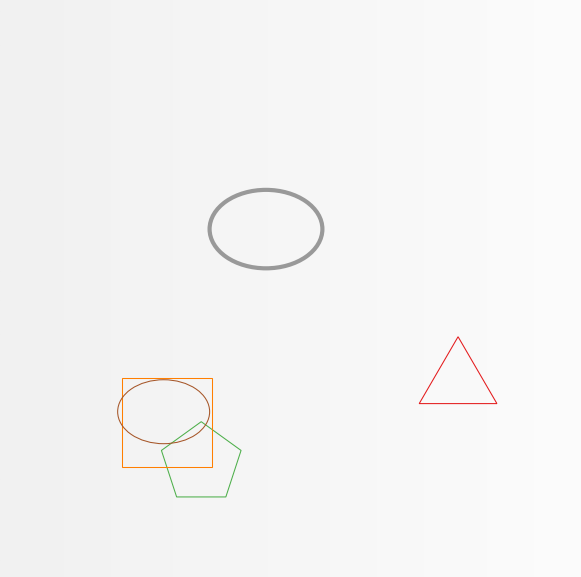[{"shape": "triangle", "thickness": 0.5, "radius": 0.39, "center": [0.788, 0.339]}, {"shape": "pentagon", "thickness": 0.5, "radius": 0.36, "center": [0.346, 0.197]}, {"shape": "square", "thickness": 0.5, "radius": 0.39, "center": [0.288, 0.268]}, {"shape": "oval", "thickness": 0.5, "radius": 0.4, "center": [0.282, 0.286]}, {"shape": "oval", "thickness": 2, "radius": 0.49, "center": [0.458, 0.602]}]